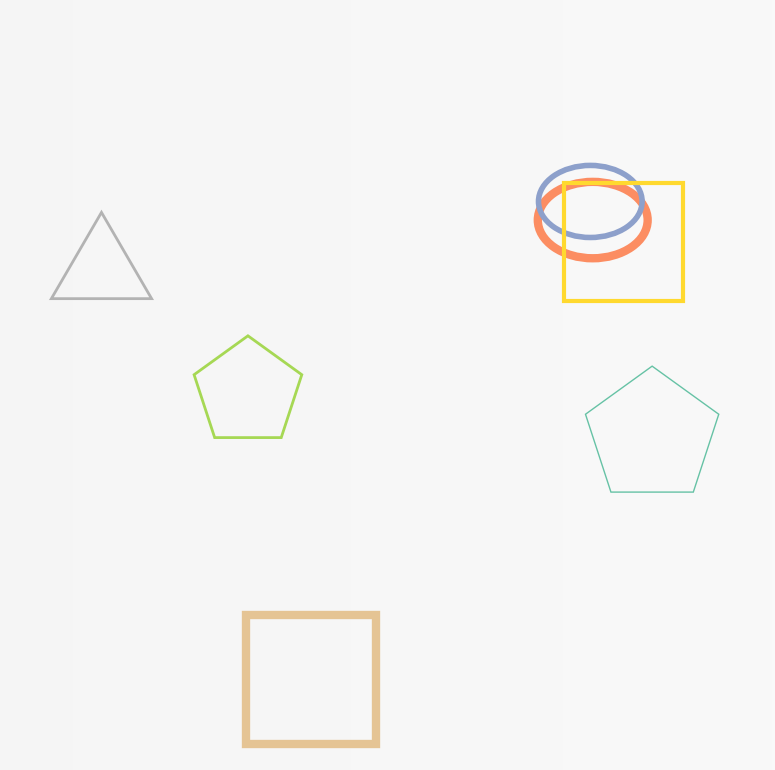[{"shape": "pentagon", "thickness": 0.5, "radius": 0.45, "center": [0.841, 0.434]}, {"shape": "oval", "thickness": 3, "radius": 0.35, "center": [0.765, 0.714]}, {"shape": "oval", "thickness": 2, "radius": 0.33, "center": [0.762, 0.738]}, {"shape": "pentagon", "thickness": 1, "radius": 0.37, "center": [0.32, 0.491]}, {"shape": "square", "thickness": 1.5, "radius": 0.38, "center": [0.804, 0.686]}, {"shape": "square", "thickness": 3, "radius": 0.42, "center": [0.401, 0.117]}, {"shape": "triangle", "thickness": 1, "radius": 0.37, "center": [0.131, 0.649]}]